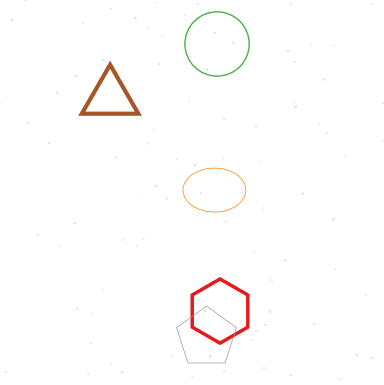[{"shape": "hexagon", "thickness": 2.5, "radius": 0.42, "center": [0.571, 0.192]}, {"shape": "circle", "thickness": 1, "radius": 0.42, "center": [0.564, 0.886]}, {"shape": "oval", "thickness": 0.5, "radius": 0.41, "center": [0.557, 0.506]}, {"shape": "triangle", "thickness": 3, "radius": 0.42, "center": [0.286, 0.747]}, {"shape": "pentagon", "thickness": 0.5, "radius": 0.41, "center": [0.536, 0.123]}]